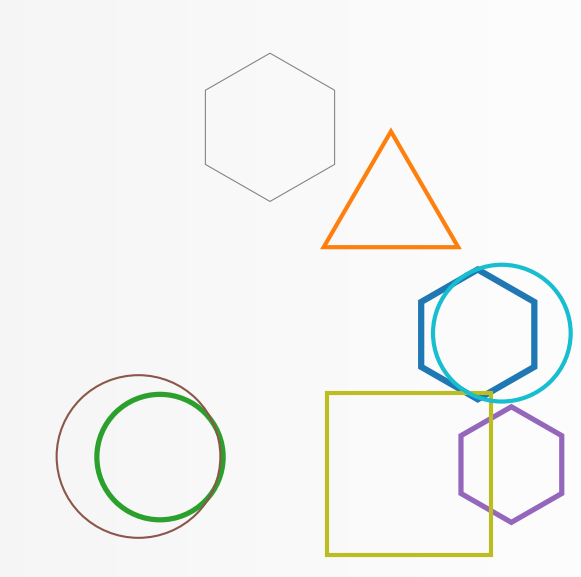[{"shape": "hexagon", "thickness": 3, "radius": 0.56, "center": [0.822, 0.42]}, {"shape": "triangle", "thickness": 2, "radius": 0.67, "center": [0.673, 0.638]}, {"shape": "circle", "thickness": 2.5, "radius": 0.54, "center": [0.275, 0.208]}, {"shape": "hexagon", "thickness": 2.5, "radius": 0.5, "center": [0.88, 0.195]}, {"shape": "circle", "thickness": 1, "radius": 0.7, "center": [0.238, 0.209]}, {"shape": "hexagon", "thickness": 0.5, "radius": 0.64, "center": [0.465, 0.779]}, {"shape": "square", "thickness": 2, "radius": 0.7, "center": [0.704, 0.178]}, {"shape": "circle", "thickness": 2, "radius": 0.59, "center": [0.863, 0.422]}]